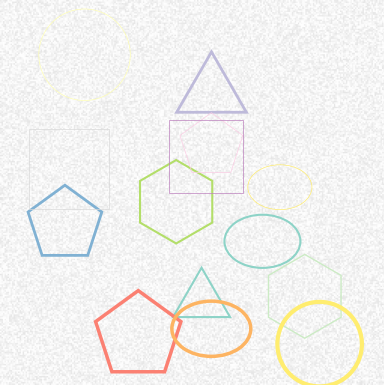[{"shape": "oval", "thickness": 1.5, "radius": 0.49, "center": [0.682, 0.373]}, {"shape": "triangle", "thickness": 1.5, "radius": 0.43, "center": [0.524, 0.219]}, {"shape": "circle", "thickness": 0.5, "radius": 0.59, "center": [0.22, 0.858]}, {"shape": "triangle", "thickness": 2, "radius": 0.52, "center": [0.549, 0.761]}, {"shape": "pentagon", "thickness": 2.5, "radius": 0.58, "center": [0.359, 0.129]}, {"shape": "pentagon", "thickness": 2, "radius": 0.5, "center": [0.169, 0.418]}, {"shape": "oval", "thickness": 2.5, "radius": 0.51, "center": [0.549, 0.146]}, {"shape": "hexagon", "thickness": 1.5, "radius": 0.54, "center": [0.458, 0.476]}, {"shape": "pentagon", "thickness": 0.5, "radius": 0.43, "center": [0.549, 0.622]}, {"shape": "square", "thickness": 0.5, "radius": 0.52, "center": [0.179, 0.561]}, {"shape": "square", "thickness": 0.5, "radius": 0.48, "center": [0.535, 0.593]}, {"shape": "hexagon", "thickness": 1, "radius": 0.54, "center": [0.792, 0.23]}, {"shape": "oval", "thickness": 0.5, "radius": 0.42, "center": [0.727, 0.514]}, {"shape": "circle", "thickness": 3, "radius": 0.55, "center": [0.83, 0.106]}]